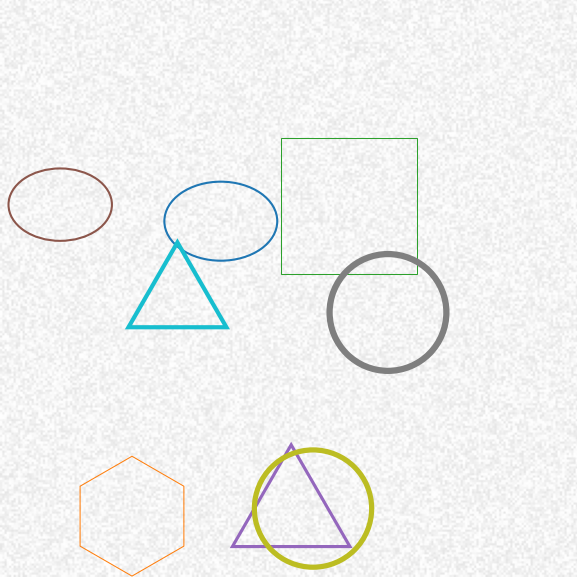[{"shape": "oval", "thickness": 1, "radius": 0.49, "center": [0.382, 0.616]}, {"shape": "hexagon", "thickness": 0.5, "radius": 0.52, "center": [0.229, 0.105]}, {"shape": "square", "thickness": 0.5, "radius": 0.59, "center": [0.604, 0.643]}, {"shape": "triangle", "thickness": 1.5, "radius": 0.59, "center": [0.504, 0.111]}, {"shape": "oval", "thickness": 1, "radius": 0.45, "center": [0.104, 0.645]}, {"shape": "circle", "thickness": 3, "radius": 0.51, "center": [0.672, 0.458]}, {"shape": "circle", "thickness": 2.5, "radius": 0.51, "center": [0.542, 0.118]}, {"shape": "triangle", "thickness": 2, "radius": 0.49, "center": [0.307, 0.481]}]